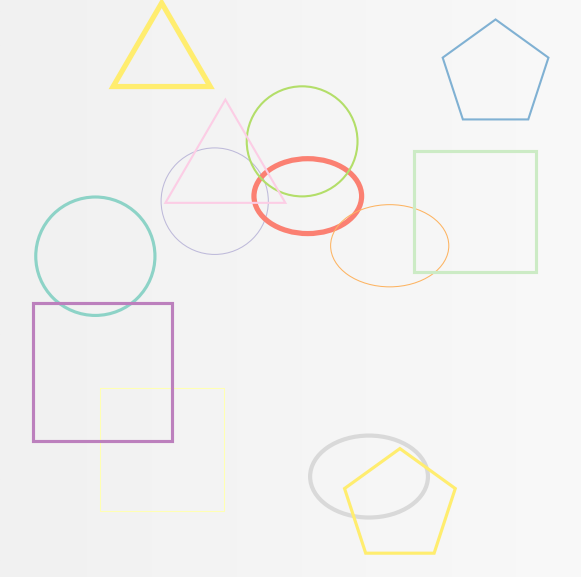[{"shape": "circle", "thickness": 1.5, "radius": 0.51, "center": [0.164, 0.555]}, {"shape": "square", "thickness": 0.5, "radius": 0.53, "center": [0.279, 0.221]}, {"shape": "circle", "thickness": 0.5, "radius": 0.46, "center": [0.369, 0.651]}, {"shape": "oval", "thickness": 2.5, "radius": 0.46, "center": [0.53, 0.66]}, {"shape": "pentagon", "thickness": 1, "radius": 0.48, "center": [0.853, 0.87]}, {"shape": "oval", "thickness": 0.5, "radius": 0.51, "center": [0.67, 0.574]}, {"shape": "circle", "thickness": 1, "radius": 0.48, "center": [0.52, 0.754]}, {"shape": "triangle", "thickness": 1, "radius": 0.6, "center": [0.388, 0.707]}, {"shape": "oval", "thickness": 2, "radius": 0.51, "center": [0.635, 0.174]}, {"shape": "square", "thickness": 1.5, "radius": 0.6, "center": [0.176, 0.356]}, {"shape": "square", "thickness": 1.5, "radius": 0.53, "center": [0.817, 0.633]}, {"shape": "pentagon", "thickness": 1.5, "radius": 0.5, "center": [0.688, 0.122]}, {"shape": "triangle", "thickness": 2.5, "radius": 0.48, "center": [0.278, 0.898]}]